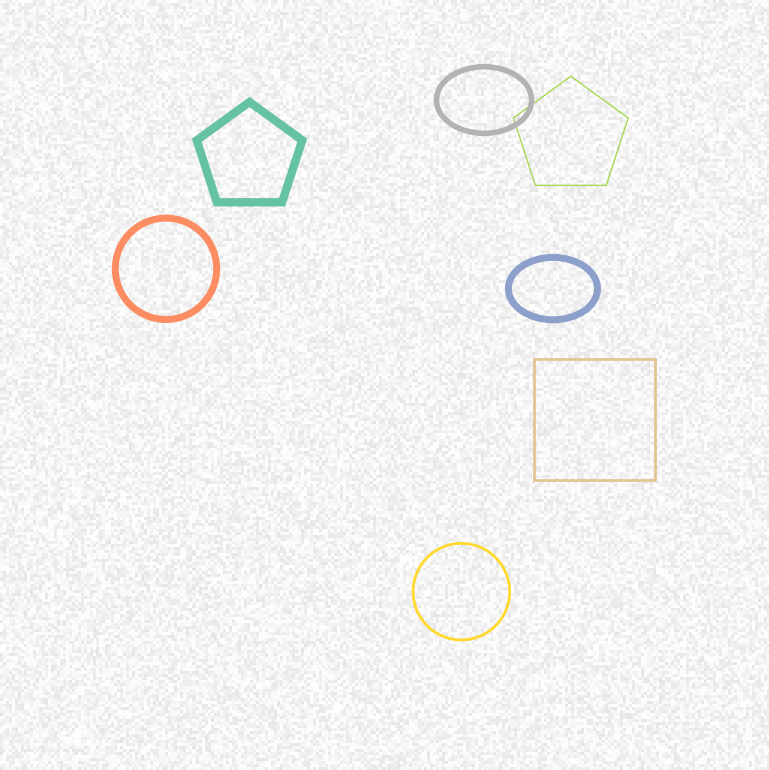[{"shape": "pentagon", "thickness": 3, "radius": 0.36, "center": [0.324, 0.796]}, {"shape": "circle", "thickness": 2.5, "radius": 0.33, "center": [0.216, 0.651]}, {"shape": "oval", "thickness": 2.5, "radius": 0.29, "center": [0.718, 0.625]}, {"shape": "pentagon", "thickness": 0.5, "radius": 0.39, "center": [0.741, 0.823]}, {"shape": "circle", "thickness": 1, "radius": 0.31, "center": [0.599, 0.232]}, {"shape": "square", "thickness": 1, "radius": 0.39, "center": [0.772, 0.456]}, {"shape": "oval", "thickness": 2, "radius": 0.31, "center": [0.629, 0.87]}]